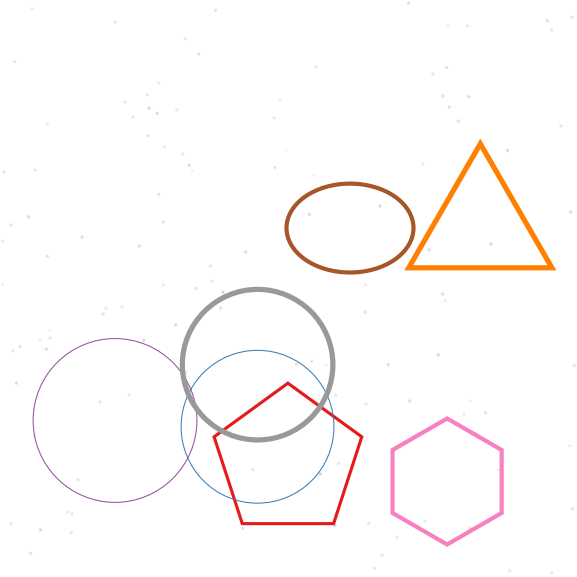[{"shape": "pentagon", "thickness": 1.5, "radius": 0.67, "center": [0.499, 0.201]}, {"shape": "circle", "thickness": 0.5, "radius": 0.66, "center": [0.446, 0.26]}, {"shape": "circle", "thickness": 0.5, "radius": 0.71, "center": [0.199, 0.271]}, {"shape": "triangle", "thickness": 2.5, "radius": 0.72, "center": [0.832, 0.607]}, {"shape": "oval", "thickness": 2, "radius": 0.55, "center": [0.606, 0.604]}, {"shape": "hexagon", "thickness": 2, "radius": 0.55, "center": [0.774, 0.165]}, {"shape": "circle", "thickness": 2.5, "radius": 0.65, "center": [0.446, 0.368]}]